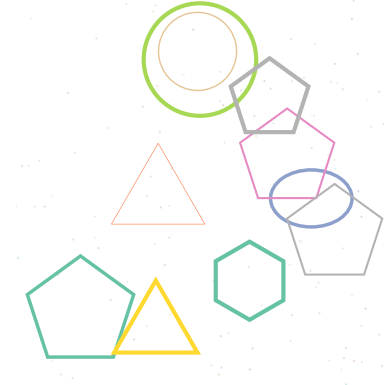[{"shape": "hexagon", "thickness": 3, "radius": 0.51, "center": [0.648, 0.271]}, {"shape": "pentagon", "thickness": 2.5, "radius": 0.73, "center": [0.209, 0.19]}, {"shape": "triangle", "thickness": 0.5, "radius": 0.7, "center": [0.411, 0.488]}, {"shape": "oval", "thickness": 2.5, "radius": 0.53, "center": [0.809, 0.485]}, {"shape": "pentagon", "thickness": 1.5, "radius": 0.64, "center": [0.746, 0.59]}, {"shape": "circle", "thickness": 3, "radius": 0.73, "center": [0.519, 0.845]}, {"shape": "triangle", "thickness": 3, "radius": 0.62, "center": [0.405, 0.147]}, {"shape": "circle", "thickness": 1, "radius": 0.51, "center": [0.513, 0.866]}, {"shape": "pentagon", "thickness": 3, "radius": 0.53, "center": [0.7, 0.743]}, {"shape": "pentagon", "thickness": 1.5, "radius": 0.65, "center": [0.869, 0.392]}]